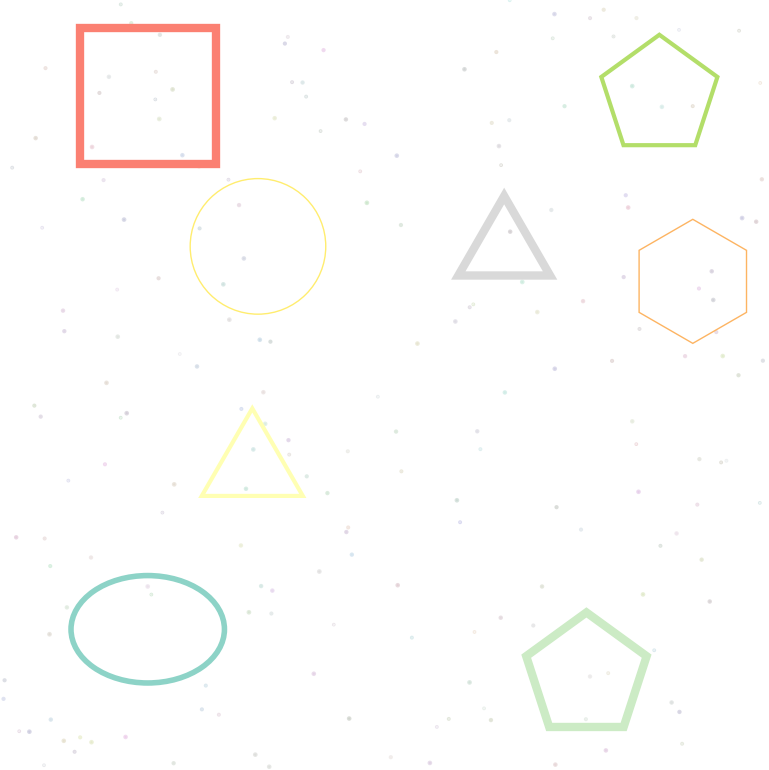[{"shape": "oval", "thickness": 2, "radius": 0.5, "center": [0.192, 0.183]}, {"shape": "triangle", "thickness": 1.5, "radius": 0.38, "center": [0.328, 0.394]}, {"shape": "square", "thickness": 3, "radius": 0.44, "center": [0.193, 0.875]}, {"shape": "hexagon", "thickness": 0.5, "radius": 0.4, "center": [0.9, 0.635]}, {"shape": "pentagon", "thickness": 1.5, "radius": 0.4, "center": [0.856, 0.876]}, {"shape": "triangle", "thickness": 3, "radius": 0.34, "center": [0.655, 0.677]}, {"shape": "pentagon", "thickness": 3, "radius": 0.41, "center": [0.762, 0.122]}, {"shape": "circle", "thickness": 0.5, "radius": 0.44, "center": [0.335, 0.68]}]